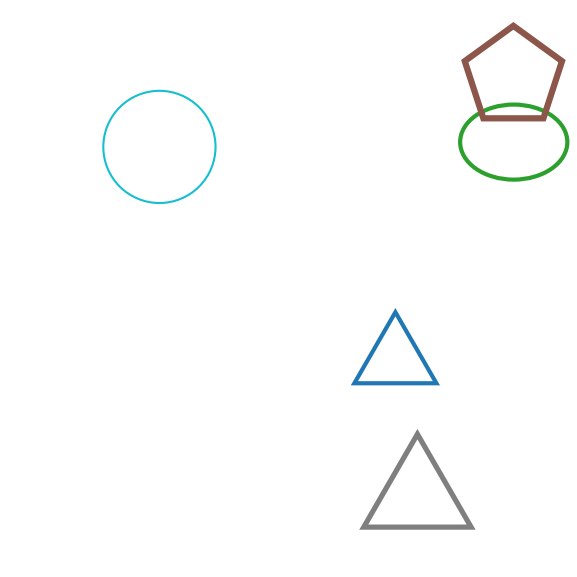[{"shape": "triangle", "thickness": 2, "radius": 0.41, "center": [0.685, 0.376]}, {"shape": "oval", "thickness": 2, "radius": 0.46, "center": [0.89, 0.753]}, {"shape": "pentagon", "thickness": 3, "radius": 0.44, "center": [0.889, 0.866]}, {"shape": "triangle", "thickness": 2.5, "radius": 0.54, "center": [0.723, 0.14]}, {"shape": "circle", "thickness": 1, "radius": 0.49, "center": [0.276, 0.745]}]